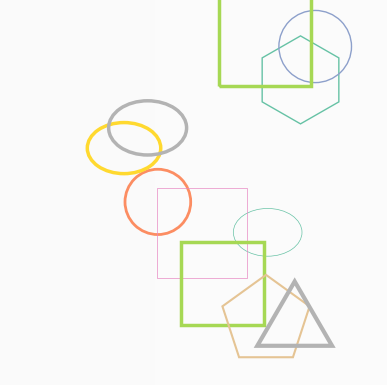[{"shape": "oval", "thickness": 0.5, "radius": 0.44, "center": [0.691, 0.397]}, {"shape": "hexagon", "thickness": 1, "radius": 0.57, "center": [0.775, 0.793]}, {"shape": "circle", "thickness": 2, "radius": 0.42, "center": [0.407, 0.476]}, {"shape": "circle", "thickness": 1, "radius": 0.47, "center": [0.813, 0.879]}, {"shape": "square", "thickness": 0.5, "radius": 0.58, "center": [0.521, 0.395]}, {"shape": "square", "thickness": 2.5, "radius": 0.54, "center": [0.573, 0.264]}, {"shape": "square", "thickness": 2.5, "radius": 0.59, "center": [0.685, 0.895]}, {"shape": "oval", "thickness": 2.5, "radius": 0.47, "center": [0.32, 0.615]}, {"shape": "pentagon", "thickness": 1.5, "radius": 0.59, "center": [0.686, 0.168]}, {"shape": "triangle", "thickness": 3, "radius": 0.56, "center": [0.76, 0.158]}, {"shape": "oval", "thickness": 2.5, "radius": 0.5, "center": [0.381, 0.668]}]